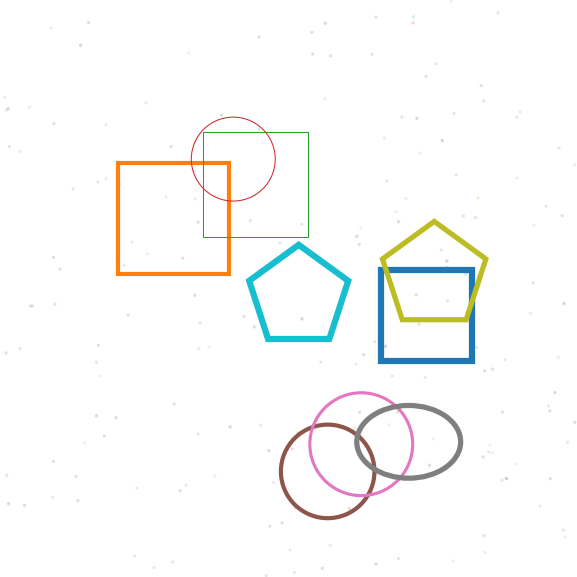[{"shape": "square", "thickness": 3, "radius": 0.39, "center": [0.739, 0.453]}, {"shape": "square", "thickness": 2, "radius": 0.48, "center": [0.3, 0.621]}, {"shape": "square", "thickness": 0.5, "radius": 0.45, "center": [0.442, 0.68]}, {"shape": "circle", "thickness": 0.5, "radius": 0.36, "center": [0.404, 0.724]}, {"shape": "circle", "thickness": 2, "radius": 0.41, "center": [0.567, 0.183]}, {"shape": "circle", "thickness": 1.5, "radius": 0.45, "center": [0.626, 0.23]}, {"shape": "oval", "thickness": 2.5, "radius": 0.45, "center": [0.708, 0.234]}, {"shape": "pentagon", "thickness": 2.5, "radius": 0.47, "center": [0.752, 0.522]}, {"shape": "pentagon", "thickness": 3, "radius": 0.45, "center": [0.517, 0.485]}]